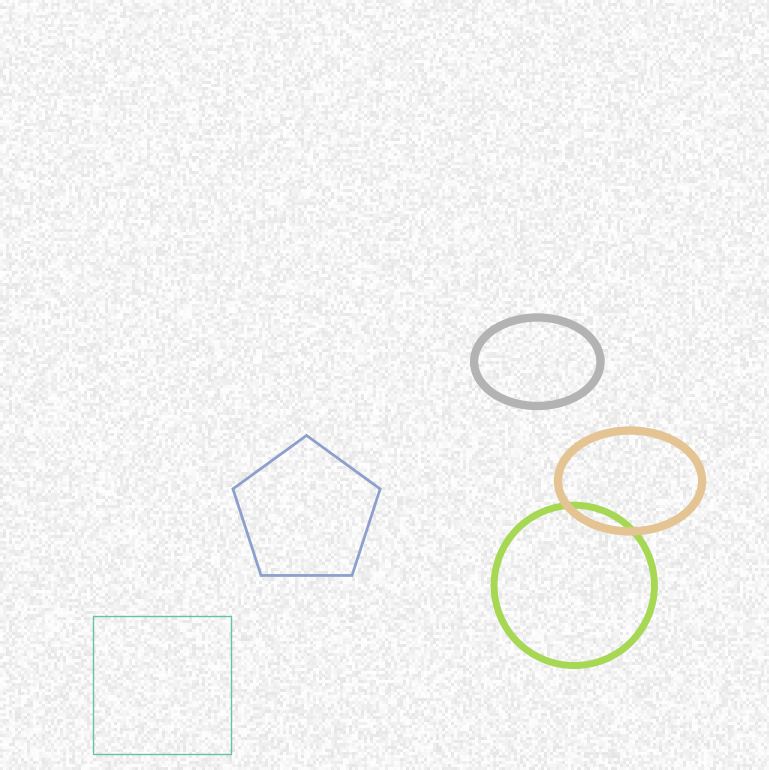[{"shape": "square", "thickness": 0.5, "radius": 0.45, "center": [0.211, 0.11]}, {"shape": "pentagon", "thickness": 1, "radius": 0.5, "center": [0.398, 0.334]}, {"shape": "circle", "thickness": 2.5, "radius": 0.52, "center": [0.746, 0.24]}, {"shape": "oval", "thickness": 3, "radius": 0.47, "center": [0.818, 0.375]}, {"shape": "oval", "thickness": 3, "radius": 0.41, "center": [0.698, 0.53]}]